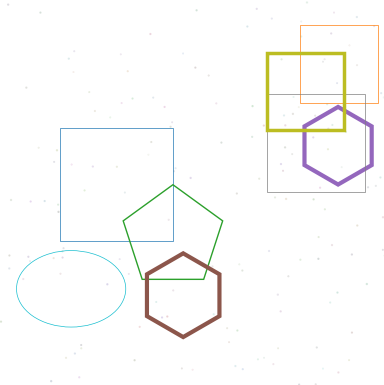[{"shape": "square", "thickness": 0.5, "radius": 0.73, "center": [0.303, 0.52]}, {"shape": "square", "thickness": 0.5, "radius": 0.5, "center": [0.881, 0.834]}, {"shape": "pentagon", "thickness": 1, "radius": 0.68, "center": [0.449, 0.384]}, {"shape": "hexagon", "thickness": 3, "radius": 0.5, "center": [0.878, 0.621]}, {"shape": "hexagon", "thickness": 3, "radius": 0.54, "center": [0.476, 0.233]}, {"shape": "square", "thickness": 0.5, "radius": 0.64, "center": [0.82, 0.629]}, {"shape": "square", "thickness": 2.5, "radius": 0.5, "center": [0.793, 0.763]}, {"shape": "oval", "thickness": 0.5, "radius": 0.71, "center": [0.185, 0.25]}]